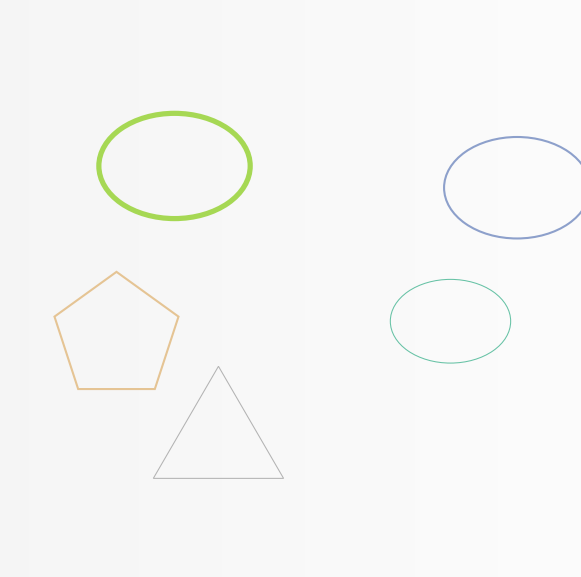[{"shape": "oval", "thickness": 0.5, "radius": 0.52, "center": [0.775, 0.443]}, {"shape": "oval", "thickness": 1, "radius": 0.63, "center": [0.89, 0.674]}, {"shape": "oval", "thickness": 2.5, "radius": 0.65, "center": [0.3, 0.712]}, {"shape": "pentagon", "thickness": 1, "radius": 0.56, "center": [0.2, 0.416]}, {"shape": "triangle", "thickness": 0.5, "radius": 0.65, "center": [0.376, 0.235]}]